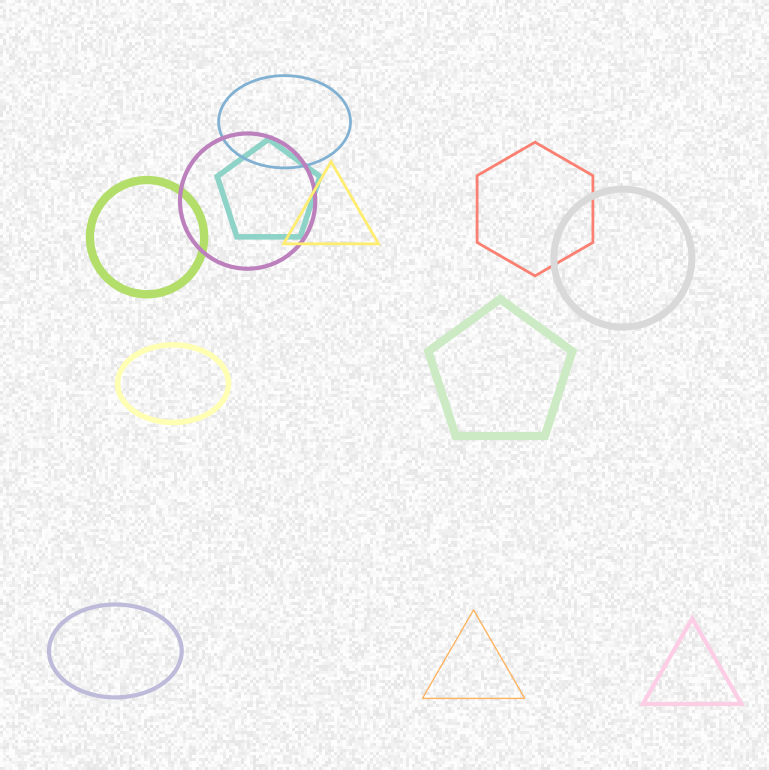[{"shape": "pentagon", "thickness": 2, "radius": 0.35, "center": [0.349, 0.749]}, {"shape": "oval", "thickness": 2, "radius": 0.36, "center": [0.225, 0.502]}, {"shape": "oval", "thickness": 1.5, "radius": 0.43, "center": [0.15, 0.155]}, {"shape": "hexagon", "thickness": 1, "radius": 0.43, "center": [0.695, 0.729]}, {"shape": "oval", "thickness": 1, "radius": 0.43, "center": [0.37, 0.842]}, {"shape": "triangle", "thickness": 0.5, "radius": 0.38, "center": [0.615, 0.131]}, {"shape": "circle", "thickness": 3, "radius": 0.37, "center": [0.191, 0.692]}, {"shape": "triangle", "thickness": 1.5, "radius": 0.37, "center": [0.899, 0.123]}, {"shape": "circle", "thickness": 2.5, "radius": 0.45, "center": [0.809, 0.665]}, {"shape": "circle", "thickness": 1.5, "radius": 0.44, "center": [0.322, 0.739]}, {"shape": "pentagon", "thickness": 3, "radius": 0.49, "center": [0.65, 0.513]}, {"shape": "triangle", "thickness": 1, "radius": 0.36, "center": [0.43, 0.719]}]